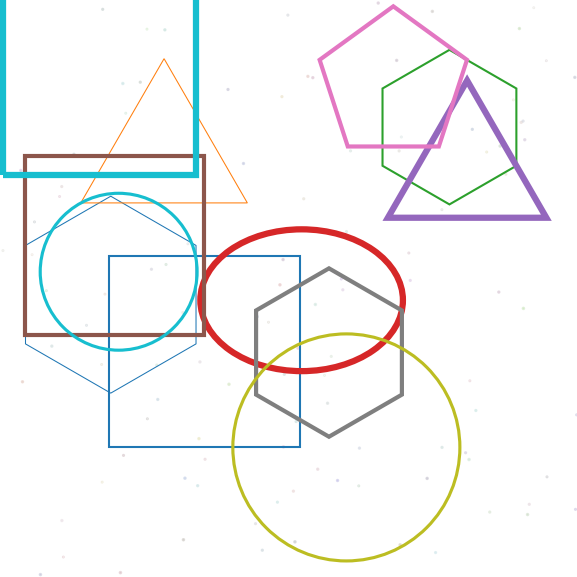[{"shape": "square", "thickness": 1, "radius": 0.83, "center": [0.355, 0.39]}, {"shape": "hexagon", "thickness": 0.5, "radius": 0.85, "center": [0.192, 0.489]}, {"shape": "triangle", "thickness": 0.5, "radius": 0.83, "center": [0.284, 0.731]}, {"shape": "hexagon", "thickness": 1, "radius": 0.67, "center": [0.778, 0.779]}, {"shape": "oval", "thickness": 3, "radius": 0.88, "center": [0.522, 0.479]}, {"shape": "triangle", "thickness": 3, "radius": 0.79, "center": [0.809, 0.701]}, {"shape": "square", "thickness": 2, "radius": 0.78, "center": [0.198, 0.574]}, {"shape": "pentagon", "thickness": 2, "radius": 0.67, "center": [0.681, 0.854]}, {"shape": "hexagon", "thickness": 2, "radius": 0.73, "center": [0.57, 0.389]}, {"shape": "circle", "thickness": 1.5, "radius": 0.98, "center": [0.6, 0.224]}, {"shape": "circle", "thickness": 1.5, "radius": 0.68, "center": [0.205, 0.529]}, {"shape": "square", "thickness": 3, "radius": 0.84, "center": [0.172, 0.863]}]